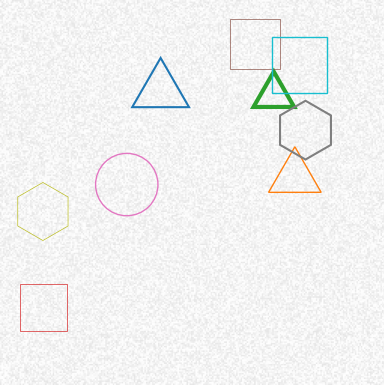[{"shape": "triangle", "thickness": 1.5, "radius": 0.43, "center": [0.417, 0.764]}, {"shape": "triangle", "thickness": 1, "radius": 0.39, "center": [0.766, 0.54]}, {"shape": "triangle", "thickness": 3, "radius": 0.3, "center": [0.711, 0.753]}, {"shape": "square", "thickness": 0.5, "radius": 0.3, "center": [0.113, 0.201]}, {"shape": "square", "thickness": 0.5, "radius": 0.32, "center": [0.662, 0.885]}, {"shape": "circle", "thickness": 1, "radius": 0.4, "center": [0.329, 0.521]}, {"shape": "hexagon", "thickness": 1.5, "radius": 0.38, "center": [0.793, 0.662]}, {"shape": "hexagon", "thickness": 0.5, "radius": 0.38, "center": [0.111, 0.451]}, {"shape": "square", "thickness": 1, "radius": 0.36, "center": [0.778, 0.832]}]